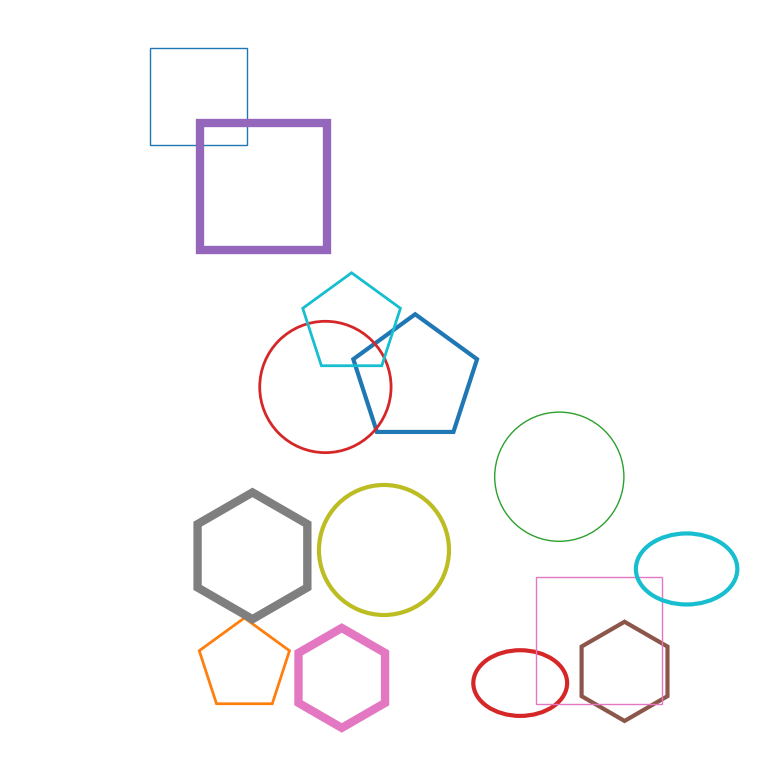[{"shape": "square", "thickness": 0.5, "radius": 0.32, "center": [0.257, 0.875]}, {"shape": "pentagon", "thickness": 1.5, "radius": 0.42, "center": [0.539, 0.507]}, {"shape": "pentagon", "thickness": 1, "radius": 0.31, "center": [0.317, 0.136]}, {"shape": "circle", "thickness": 0.5, "radius": 0.42, "center": [0.726, 0.381]}, {"shape": "oval", "thickness": 1.5, "radius": 0.3, "center": [0.676, 0.113]}, {"shape": "circle", "thickness": 1, "radius": 0.43, "center": [0.423, 0.497]}, {"shape": "square", "thickness": 3, "radius": 0.41, "center": [0.342, 0.758]}, {"shape": "hexagon", "thickness": 1.5, "radius": 0.32, "center": [0.811, 0.128]}, {"shape": "square", "thickness": 0.5, "radius": 0.41, "center": [0.778, 0.168]}, {"shape": "hexagon", "thickness": 3, "radius": 0.32, "center": [0.444, 0.12]}, {"shape": "hexagon", "thickness": 3, "radius": 0.41, "center": [0.328, 0.278]}, {"shape": "circle", "thickness": 1.5, "radius": 0.42, "center": [0.499, 0.286]}, {"shape": "oval", "thickness": 1.5, "radius": 0.33, "center": [0.892, 0.261]}, {"shape": "pentagon", "thickness": 1, "radius": 0.33, "center": [0.457, 0.579]}]